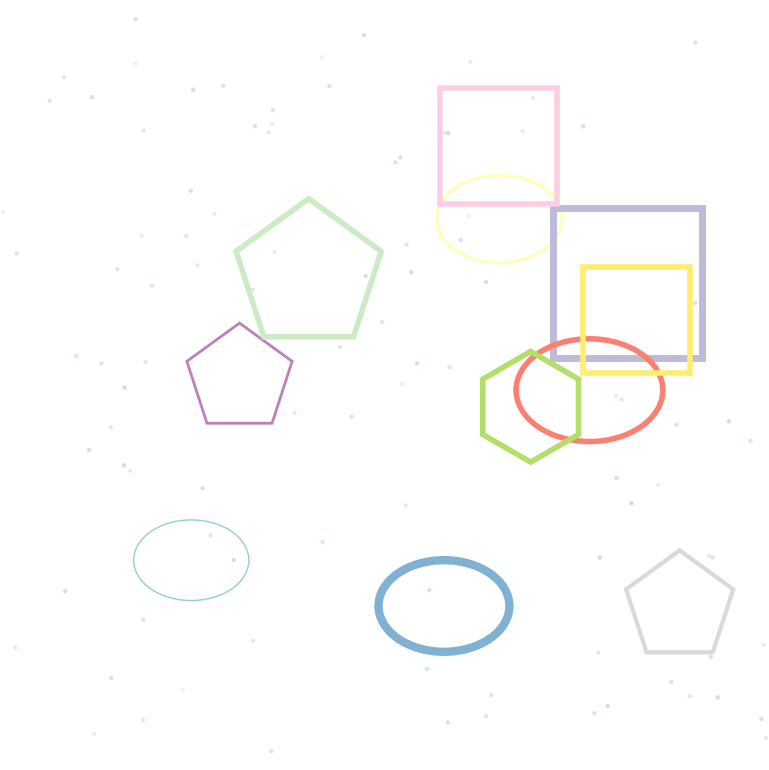[{"shape": "oval", "thickness": 0.5, "radius": 0.37, "center": [0.248, 0.272]}, {"shape": "oval", "thickness": 1, "radius": 0.41, "center": [0.648, 0.716]}, {"shape": "square", "thickness": 2.5, "radius": 0.48, "center": [0.815, 0.632]}, {"shape": "oval", "thickness": 2, "radius": 0.48, "center": [0.766, 0.493]}, {"shape": "oval", "thickness": 3, "radius": 0.42, "center": [0.577, 0.213]}, {"shape": "hexagon", "thickness": 2, "radius": 0.36, "center": [0.689, 0.472]}, {"shape": "square", "thickness": 2, "radius": 0.38, "center": [0.648, 0.81]}, {"shape": "pentagon", "thickness": 1.5, "radius": 0.37, "center": [0.883, 0.212]}, {"shape": "pentagon", "thickness": 1, "radius": 0.36, "center": [0.311, 0.509]}, {"shape": "pentagon", "thickness": 2, "radius": 0.5, "center": [0.401, 0.643]}, {"shape": "square", "thickness": 2, "radius": 0.34, "center": [0.827, 0.585]}]